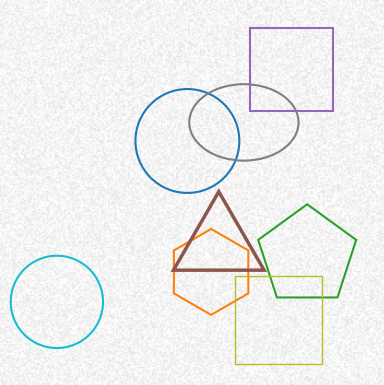[{"shape": "circle", "thickness": 1.5, "radius": 0.67, "center": [0.487, 0.634]}, {"shape": "hexagon", "thickness": 1.5, "radius": 0.56, "center": [0.548, 0.294]}, {"shape": "pentagon", "thickness": 1.5, "radius": 0.67, "center": [0.798, 0.336]}, {"shape": "square", "thickness": 1.5, "radius": 0.54, "center": [0.757, 0.819]}, {"shape": "triangle", "thickness": 2.5, "radius": 0.68, "center": [0.568, 0.366]}, {"shape": "oval", "thickness": 1.5, "radius": 0.71, "center": [0.634, 0.682]}, {"shape": "square", "thickness": 1, "radius": 0.57, "center": [0.723, 0.17]}, {"shape": "circle", "thickness": 1.5, "radius": 0.6, "center": [0.148, 0.216]}]